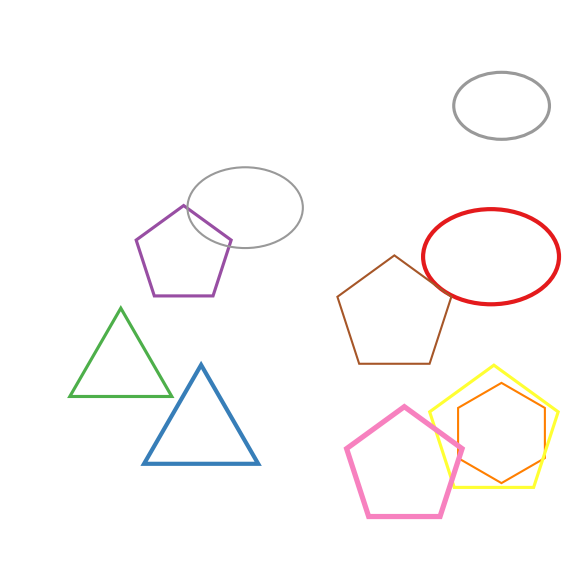[{"shape": "oval", "thickness": 2, "radius": 0.59, "center": [0.85, 0.555]}, {"shape": "triangle", "thickness": 2, "radius": 0.57, "center": [0.348, 0.253]}, {"shape": "triangle", "thickness": 1.5, "radius": 0.51, "center": [0.209, 0.364]}, {"shape": "pentagon", "thickness": 1.5, "radius": 0.43, "center": [0.318, 0.557]}, {"shape": "hexagon", "thickness": 1, "radius": 0.43, "center": [0.868, 0.249]}, {"shape": "pentagon", "thickness": 1.5, "radius": 0.58, "center": [0.855, 0.25]}, {"shape": "pentagon", "thickness": 1, "radius": 0.52, "center": [0.683, 0.453]}, {"shape": "pentagon", "thickness": 2.5, "radius": 0.53, "center": [0.7, 0.19]}, {"shape": "oval", "thickness": 1, "radius": 0.5, "center": [0.425, 0.64]}, {"shape": "oval", "thickness": 1.5, "radius": 0.41, "center": [0.869, 0.816]}]